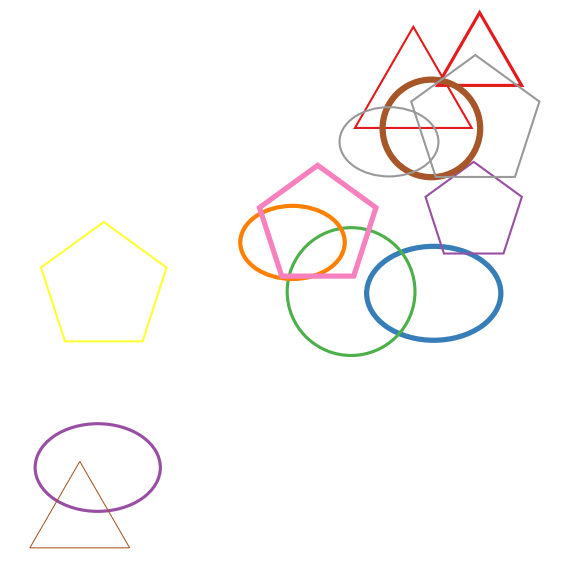[{"shape": "triangle", "thickness": 1, "radius": 0.58, "center": [0.716, 0.836]}, {"shape": "triangle", "thickness": 1.5, "radius": 0.42, "center": [0.831, 0.893]}, {"shape": "oval", "thickness": 2.5, "radius": 0.58, "center": [0.751, 0.491]}, {"shape": "circle", "thickness": 1.5, "radius": 0.55, "center": [0.608, 0.494]}, {"shape": "oval", "thickness": 1.5, "radius": 0.54, "center": [0.169, 0.19]}, {"shape": "pentagon", "thickness": 1, "radius": 0.44, "center": [0.82, 0.631]}, {"shape": "oval", "thickness": 2, "radius": 0.45, "center": [0.507, 0.579]}, {"shape": "pentagon", "thickness": 1, "radius": 0.57, "center": [0.18, 0.501]}, {"shape": "triangle", "thickness": 0.5, "radius": 0.5, "center": [0.138, 0.1]}, {"shape": "circle", "thickness": 3, "radius": 0.42, "center": [0.747, 0.777]}, {"shape": "pentagon", "thickness": 2.5, "radius": 0.53, "center": [0.55, 0.607]}, {"shape": "pentagon", "thickness": 1, "radius": 0.58, "center": [0.823, 0.787]}, {"shape": "oval", "thickness": 1, "radius": 0.43, "center": [0.674, 0.754]}]